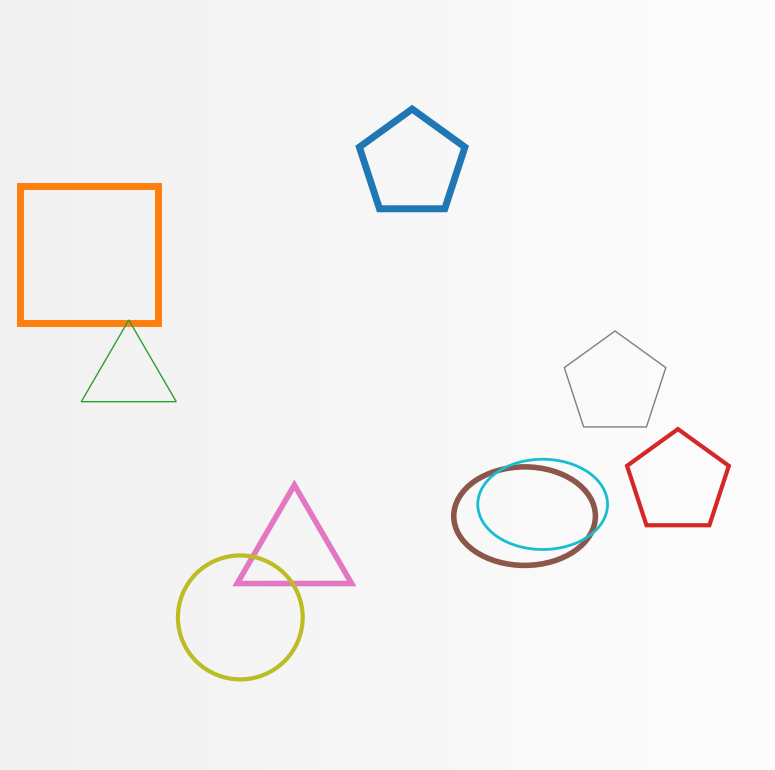[{"shape": "pentagon", "thickness": 2.5, "radius": 0.36, "center": [0.532, 0.787]}, {"shape": "square", "thickness": 2.5, "radius": 0.44, "center": [0.115, 0.669]}, {"shape": "triangle", "thickness": 0.5, "radius": 0.35, "center": [0.166, 0.514]}, {"shape": "pentagon", "thickness": 1.5, "radius": 0.35, "center": [0.875, 0.374]}, {"shape": "oval", "thickness": 2, "radius": 0.46, "center": [0.677, 0.33]}, {"shape": "triangle", "thickness": 2, "radius": 0.43, "center": [0.38, 0.285]}, {"shape": "pentagon", "thickness": 0.5, "radius": 0.34, "center": [0.794, 0.501]}, {"shape": "circle", "thickness": 1.5, "radius": 0.4, "center": [0.31, 0.198]}, {"shape": "oval", "thickness": 1, "radius": 0.42, "center": [0.7, 0.345]}]